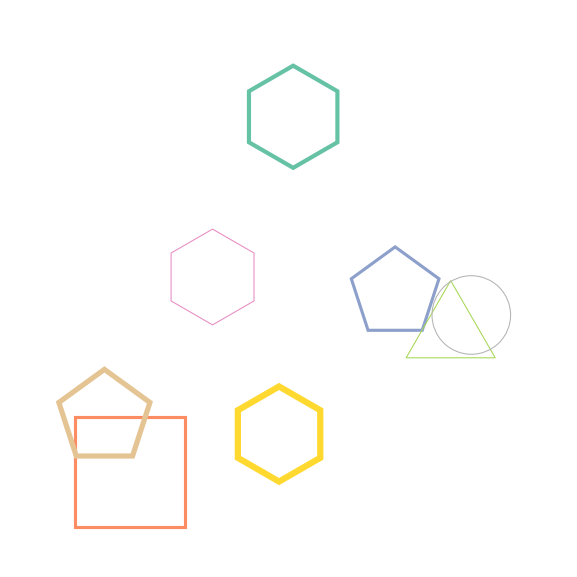[{"shape": "hexagon", "thickness": 2, "radius": 0.44, "center": [0.508, 0.797]}, {"shape": "square", "thickness": 1.5, "radius": 0.48, "center": [0.225, 0.182]}, {"shape": "pentagon", "thickness": 1.5, "radius": 0.4, "center": [0.684, 0.492]}, {"shape": "hexagon", "thickness": 0.5, "radius": 0.41, "center": [0.368, 0.519]}, {"shape": "triangle", "thickness": 0.5, "radius": 0.45, "center": [0.78, 0.424]}, {"shape": "hexagon", "thickness": 3, "radius": 0.41, "center": [0.483, 0.248]}, {"shape": "pentagon", "thickness": 2.5, "radius": 0.41, "center": [0.181, 0.277]}, {"shape": "circle", "thickness": 0.5, "radius": 0.34, "center": [0.816, 0.454]}]